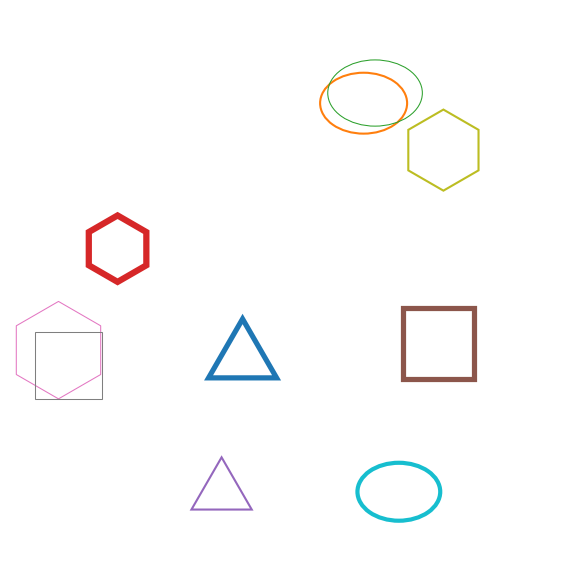[{"shape": "triangle", "thickness": 2.5, "radius": 0.34, "center": [0.42, 0.379]}, {"shape": "oval", "thickness": 1, "radius": 0.38, "center": [0.63, 0.82]}, {"shape": "oval", "thickness": 0.5, "radius": 0.41, "center": [0.649, 0.838]}, {"shape": "hexagon", "thickness": 3, "radius": 0.29, "center": [0.204, 0.569]}, {"shape": "triangle", "thickness": 1, "radius": 0.3, "center": [0.384, 0.147]}, {"shape": "square", "thickness": 2.5, "radius": 0.31, "center": [0.76, 0.405]}, {"shape": "hexagon", "thickness": 0.5, "radius": 0.42, "center": [0.101, 0.393]}, {"shape": "square", "thickness": 0.5, "radius": 0.29, "center": [0.119, 0.366]}, {"shape": "hexagon", "thickness": 1, "radius": 0.35, "center": [0.768, 0.739]}, {"shape": "oval", "thickness": 2, "radius": 0.36, "center": [0.691, 0.148]}]